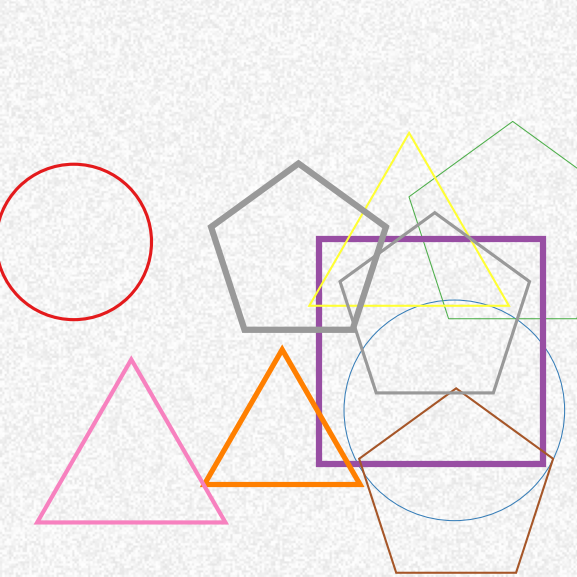[{"shape": "circle", "thickness": 1.5, "radius": 0.67, "center": [0.128, 0.58]}, {"shape": "circle", "thickness": 0.5, "radius": 0.96, "center": [0.787, 0.289]}, {"shape": "pentagon", "thickness": 0.5, "radius": 0.94, "center": [0.888, 0.6]}, {"shape": "square", "thickness": 3, "radius": 0.97, "center": [0.746, 0.391]}, {"shape": "triangle", "thickness": 2.5, "radius": 0.78, "center": [0.489, 0.238]}, {"shape": "triangle", "thickness": 1, "radius": 1.0, "center": [0.708, 0.569]}, {"shape": "pentagon", "thickness": 1, "radius": 0.88, "center": [0.79, 0.15]}, {"shape": "triangle", "thickness": 2, "radius": 0.94, "center": [0.227, 0.189]}, {"shape": "pentagon", "thickness": 1.5, "radius": 0.86, "center": [0.753, 0.458]}, {"shape": "pentagon", "thickness": 3, "radius": 0.8, "center": [0.517, 0.557]}]